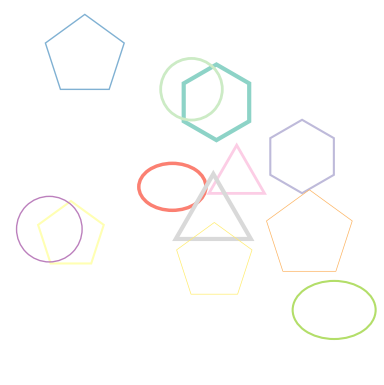[{"shape": "hexagon", "thickness": 3, "radius": 0.49, "center": [0.562, 0.734]}, {"shape": "pentagon", "thickness": 1.5, "radius": 0.45, "center": [0.184, 0.388]}, {"shape": "hexagon", "thickness": 1.5, "radius": 0.48, "center": [0.785, 0.594]}, {"shape": "oval", "thickness": 2.5, "radius": 0.44, "center": [0.448, 0.515]}, {"shape": "pentagon", "thickness": 1, "radius": 0.54, "center": [0.22, 0.855]}, {"shape": "pentagon", "thickness": 0.5, "radius": 0.59, "center": [0.804, 0.39]}, {"shape": "oval", "thickness": 1.5, "radius": 0.54, "center": [0.868, 0.195]}, {"shape": "triangle", "thickness": 2, "radius": 0.42, "center": [0.615, 0.539]}, {"shape": "triangle", "thickness": 3, "radius": 0.56, "center": [0.554, 0.436]}, {"shape": "circle", "thickness": 1, "radius": 0.43, "center": [0.128, 0.405]}, {"shape": "circle", "thickness": 2, "radius": 0.4, "center": [0.497, 0.768]}, {"shape": "pentagon", "thickness": 0.5, "radius": 0.51, "center": [0.557, 0.319]}]